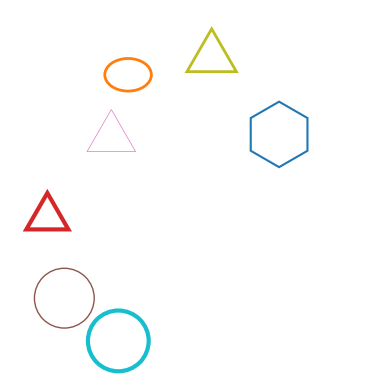[{"shape": "hexagon", "thickness": 1.5, "radius": 0.43, "center": [0.725, 0.651]}, {"shape": "oval", "thickness": 2, "radius": 0.3, "center": [0.333, 0.806]}, {"shape": "triangle", "thickness": 3, "radius": 0.32, "center": [0.123, 0.436]}, {"shape": "circle", "thickness": 1, "radius": 0.39, "center": [0.167, 0.226]}, {"shape": "triangle", "thickness": 0.5, "radius": 0.36, "center": [0.289, 0.643]}, {"shape": "triangle", "thickness": 2, "radius": 0.37, "center": [0.55, 0.851]}, {"shape": "circle", "thickness": 3, "radius": 0.39, "center": [0.307, 0.115]}]